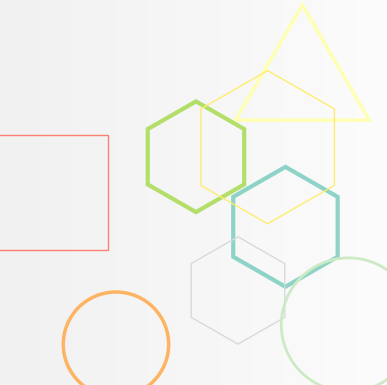[{"shape": "hexagon", "thickness": 3, "radius": 0.78, "center": [0.737, 0.411]}, {"shape": "triangle", "thickness": 2.5, "radius": 1.0, "center": [0.78, 0.788]}, {"shape": "square", "thickness": 1, "radius": 0.75, "center": [0.128, 0.501]}, {"shape": "circle", "thickness": 2.5, "radius": 0.68, "center": [0.299, 0.106]}, {"shape": "hexagon", "thickness": 3, "radius": 0.72, "center": [0.506, 0.593]}, {"shape": "hexagon", "thickness": 1, "radius": 0.7, "center": [0.614, 0.246]}, {"shape": "circle", "thickness": 2, "radius": 0.87, "center": [0.899, 0.157]}, {"shape": "hexagon", "thickness": 1, "radius": 0.99, "center": [0.691, 0.618]}]